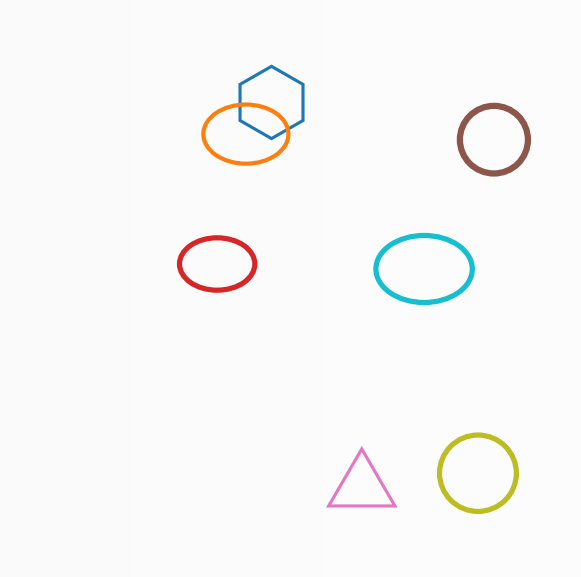[{"shape": "hexagon", "thickness": 1.5, "radius": 0.31, "center": [0.467, 0.822]}, {"shape": "oval", "thickness": 2, "radius": 0.37, "center": [0.423, 0.767]}, {"shape": "oval", "thickness": 2.5, "radius": 0.32, "center": [0.374, 0.542]}, {"shape": "circle", "thickness": 3, "radius": 0.29, "center": [0.85, 0.757]}, {"shape": "triangle", "thickness": 1.5, "radius": 0.33, "center": [0.622, 0.156]}, {"shape": "circle", "thickness": 2.5, "radius": 0.33, "center": [0.822, 0.18]}, {"shape": "oval", "thickness": 2.5, "radius": 0.41, "center": [0.73, 0.533]}]